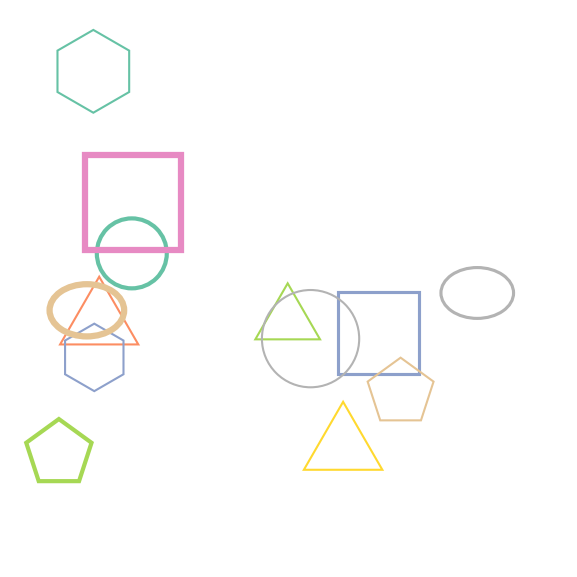[{"shape": "circle", "thickness": 2, "radius": 0.3, "center": [0.228, 0.56]}, {"shape": "hexagon", "thickness": 1, "radius": 0.36, "center": [0.162, 0.876]}, {"shape": "triangle", "thickness": 1, "radius": 0.39, "center": [0.172, 0.442]}, {"shape": "hexagon", "thickness": 1, "radius": 0.29, "center": [0.163, 0.38]}, {"shape": "square", "thickness": 1.5, "radius": 0.35, "center": [0.656, 0.423]}, {"shape": "square", "thickness": 3, "radius": 0.41, "center": [0.23, 0.649]}, {"shape": "triangle", "thickness": 1, "radius": 0.32, "center": [0.498, 0.444]}, {"shape": "pentagon", "thickness": 2, "radius": 0.3, "center": [0.102, 0.214]}, {"shape": "triangle", "thickness": 1, "radius": 0.39, "center": [0.594, 0.225]}, {"shape": "pentagon", "thickness": 1, "radius": 0.3, "center": [0.694, 0.32]}, {"shape": "oval", "thickness": 3, "radius": 0.32, "center": [0.15, 0.462]}, {"shape": "oval", "thickness": 1.5, "radius": 0.31, "center": [0.826, 0.492]}, {"shape": "circle", "thickness": 1, "radius": 0.42, "center": [0.538, 0.413]}]